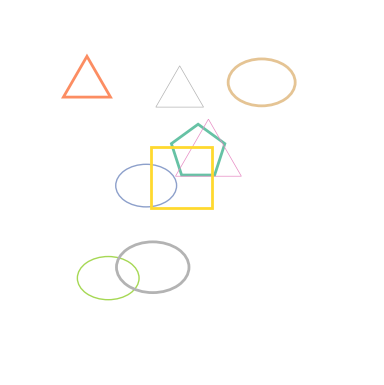[{"shape": "pentagon", "thickness": 2, "radius": 0.36, "center": [0.515, 0.604]}, {"shape": "triangle", "thickness": 2, "radius": 0.35, "center": [0.226, 0.783]}, {"shape": "oval", "thickness": 1, "radius": 0.4, "center": [0.38, 0.518]}, {"shape": "triangle", "thickness": 0.5, "radius": 0.49, "center": [0.541, 0.592]}, {"shape": "oval", "thickness": 1, "radius": 0.4, "center": [0.281, 0.278]}, {"shape": "square", "thickness": 2, "radius": 0.4, "center": [0.471, 0.539]}, {"shape": "oval", "thickness": 2, "radius": 0.44, "center": [0.68, 0.786]}, {"shape": "triangle", "thickness": 0.5, "radius": 0.36, "center": [0.467, 0.758]}, {"shape": "oval", "thickness": 2, "radius": 0.47, "center": [0.397, 0.306]}]